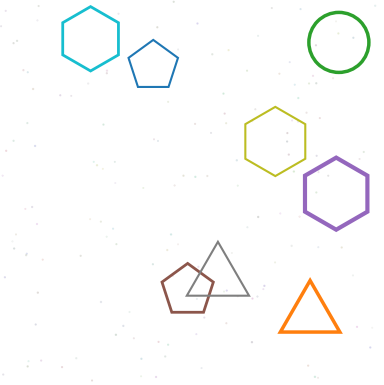[{"shape": "pentagon", "thickness": 1.5, "radius": 0.34, "center": [0.398, 0.829]}, {"shape": "triangle", "thickness": 2.5, "radius": 0.45, "center": [0.805, 0.182]}, {"shape": "circle", "thickness": 2.5, "radius": 0.39, "center": [0.88, 0.89]}, {"shape": "hexagon", "thickness": 3, "radius": 0.47, "center": [0.873, 0.497]}, {"shape": "pentagon", "thickness": 2, "radius": 0.35, "center": [0.487, 0.246]}, {"shape": "triangle", "thickness": 1.5, "radius": 0.47, "center": [0.566, 0.279]}, {"shape": "hexagon", "thickness": 1.5, "radius": 0.45, "center": [0.715, 0.633]}, {"shape": "hexagon", "thickness": 2, "radius": 0.42, "center": [0.235, 0.899]}]